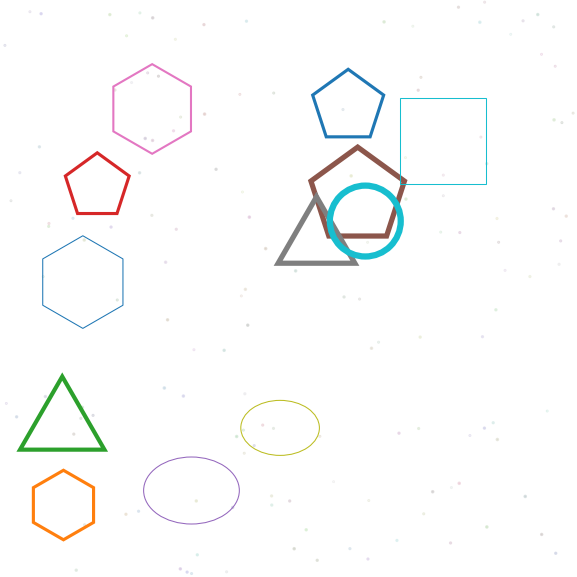[{"shape": "hexagon", "thickness": 0.5, "radius": 0.4, "center": [0.143, 0.511]}, {"shape": "pentagon", "thickness": 1.5, "radius": 0.32, "center": [0.603, 0.814]}, {"shape": "hexagon", "thickness": 1.5, "radius": 0.3, "center": [0.11, 0.125]}, {"shape": "triangle", "thickness": 2, "radius": 0.42, "center": [0.108, 0.263]}, {"shape": "pentagon", "thickness": 1.5, "radius": 0.29, "center": [0.168, 0.676]}, {"shape": "oval", "thickness": 0.5, "radius": 0.41, "center": [0.332, 0.15]}, {"shape": "pentagon", "thickness": 2.5, "radius": 0.43, "center": [0.619, 0.659]}, {"shape": "hexagon", "thickness": 1, "radius": 0.39, "center": [0.263, 0.81]}, {"shape": "triangle", "thickness": 2.5, "radius": 0.38, "center": [0.548, 0.582]}, {"shape": "oval", "thickness": 0.5, "radius": 0.34, "center": [0.485, 0.258]}, {"shape": "circle", "thickness": 3, "radius": 0.31, "center": [0.633, 0.616]}, {"shape": "square", "thickness": 0.5, "radius": 0.37, "center": [0.768, 0.755]}]